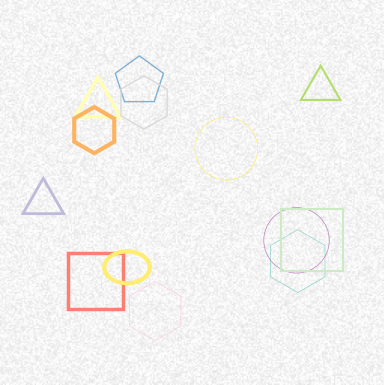[{"shape": "hexagon", "thickness": 0.5, "radius": 0.41, "center": [0.773, 0.322]}, {"shape": "triangle", "thickness": 2.5, "radius": 0.34, "center": [0.254, 0.731]}, {"shape": "triangle", "thickness": 2, "radius": 0.31, "center": [0.112, 0.476]}, {"shape": "square", "thickness": 2.5, "radius": 0.36, "center": [0.248, 0.27]}, {"shape": "pentagon", "thickness": 1, "radius": 0.33, "center": [0.362, 0.789]}, {"shape": "hexagon", "thickness": 3, "radius": 0.3, "center": [0.245, 0.662]}, {"shape": "triangle", "thickness": 1.5, "radius": 0.3, "center": [0.833, 0.77]}, {"shape": "hexagon", "thickness": 0.5, "radius": 0.39, "center": [0.403, 0.192]}, {"shape": "hexagon", "thickness": 1, "radius": 0.35, "center": [0.374, 0.734]}, {"shape": "circle", "thickness": 0.5, "radius": 0.43, "center": [0.77, 0.376]}, {"shape": "square", "thickness": 1.5, "radius": 0.4, "center": [0.811, 0.375]}, {"shape": "circle", "thickness": 0.5, "radius": 0.41, "center": [0.588, 0.614]}, {"shape": "oval", "thickness": 3, "radius": 0.3, "center": [0.33, 0.306]}]